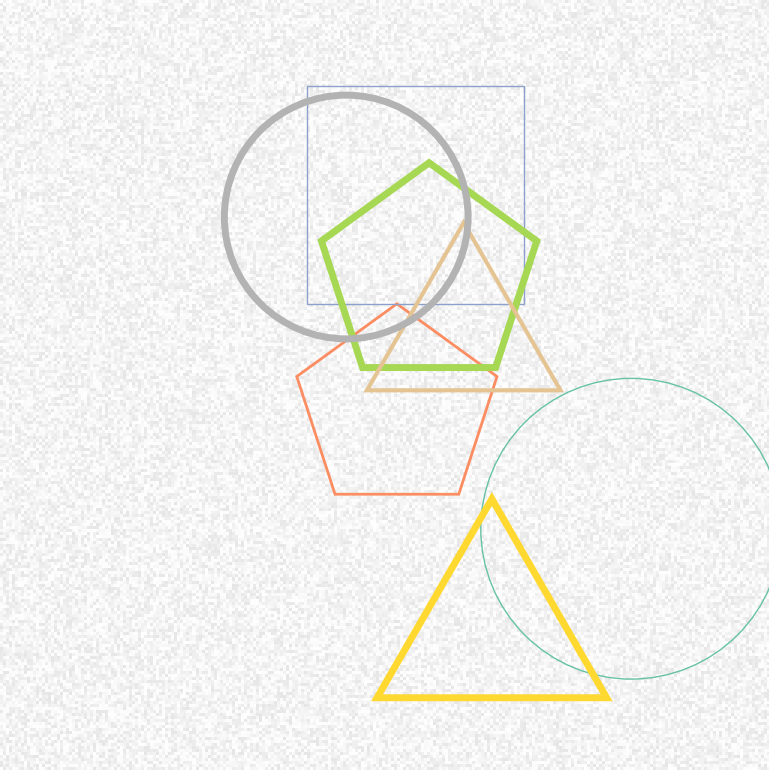[{"shape": "circle", "thickness": 0.5, "radius": 0.98, "center": [0.82, 0.313]}, {"shape": "pentagon", "thickness": 1, "radius": 0.68, "center": [0.515, 0.469]}, {"shape": "square", "thickness": 0.5, "radius": 0.71, "center": [0.54, 0.747]}, {"shape": "pentagon", "thickness": 2.5, "radius": 0.74, "center": [0.557, 0.642]}, {"shape": "triangle", "thickness": 2.5, "radius": 0.86, "center": [0.639, 0.18]}, {"shape": "triangle", "thickness": 1.5, "radius": 0.73, "center": [0.602, 0.566]}, {"shape": "circle", "thickness": 2.5, "radius": 0.79, "center": [0.45, 0.718]}]